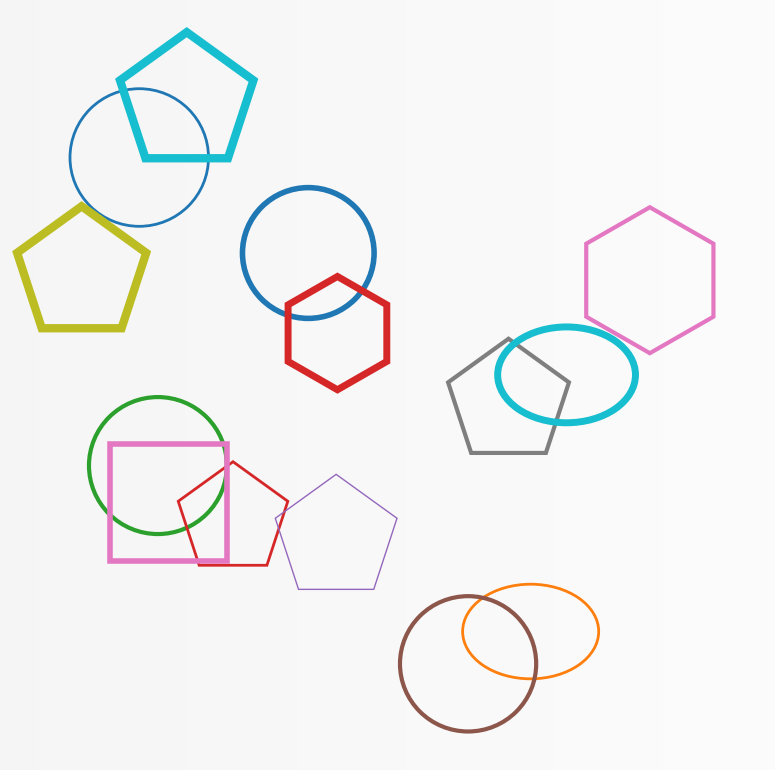[{"shape": "circle", "thickness": 1, "radius": 0.45, "center": [0.18, 0.795]}, {"shape": "circle", "thickness": 2, "radius": 0.42, "center": [0.398, 0.671]}, {"shape": "oval", "thickness": 1, "radius": 0.44, "center": [0.685, 0.18]}, {"shape": "circle", "thickness": 1.5, "radius": 0.44, "center": [0.204, 0.395]}, {"shape": "hexagon", "thickness": 2.5, "radius": 0.37, "center": [0.435, 0.567]}, {"shape": "pentagon", "thickness": 1, "radius": 0.37, "center": [0.301, 0.326]}, {"shape": "pentagon", "thickness": 0.5, "radius": 0.41, "center": [0.434, 0.301]}, {"shape": "circle", "thickness": 1.5, "radius": 0.44, "center": [0.604, 0.138]}, {"shape": "hexagon", "thickness": 1.5, "radius": 0.47, "center": [0.839, 0.636]}, {"shape": "square", "thickness": 2, "radius": 0.38, "center": [0.217, 0.347]}, {"shape": "pentagon", "thickness": 1.5, "radius": 0.41, "center": [0.656, 0.478]}, {"shape": "pentagon", "thickness": 3, "radius": 0.44, "center": [0.105, 0.645]}, {"shape": "oval", "thickness": 2.5, "radius": 0.44, "center": [0.731, 0.513]}, {"shape": "pentagon", "thickness": 3, "radius": 0.45, "center": [0.241, 0.868]}]